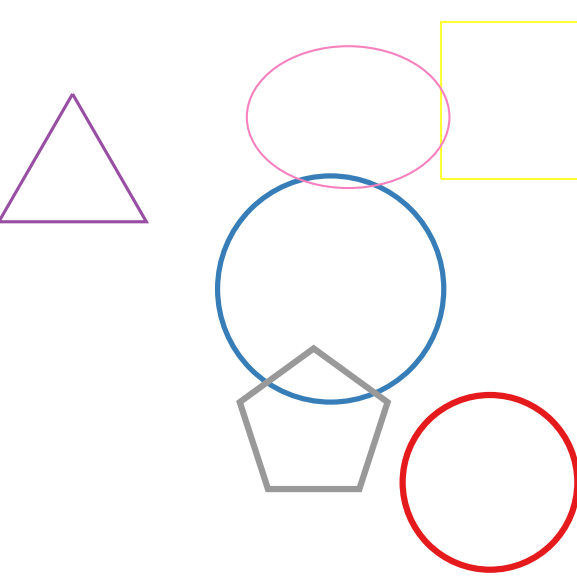[{"shape": "circle", "thickness": 3, "radius": 0.76, "center": [0.848, 0.164]}, {"shape": "circle", "thickness": 2.5, "radius": 0.98, "center": [0.573, 0.499]}, {"shape": "triangle", "thickness": 1.5, "radius": 0.74, "center": [0.126, 0.689]}, {"shape": "square", "thickness": 1, "radius": 0.68, "center": [0.899, 0.825]}, {"shape": "oval", "thickness": 1, "radius": 0.88, "center": [0.603, 0.796]}, {"shape": "pentagon", "thickness": 3, "radius": 0.67, "center": [0.543, 0.261]}]